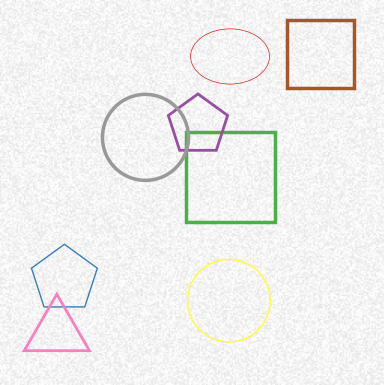[{"shape": "oval", "thickness": 0.5, "radius": 0.51, "center": [0.597, 0.853]}, {"shape": "pentagon", "thickness": 1, "radius": 0.45, "center": [0.167, 0.276]}, {"shape": "square", "thickness": 2.5, "radius": 0.58, "center": [0.599, 0.541]}, {"shape": "pentagon", "thickness": 2, "radius": 0.4, "center": [0.514, 0.675]}, {"shape": "circle", "thickness": 1, "radius": 0.54, "center": [0.595, 0.219]}, {"shape": "square", "thickness": 2.5, "radius": 0.44, "center": [0.832, 0.86]}, {"shape": "triangle", "thickness": 2, "radius": 0.49, "center": [0.148, 0.138]}, {"shape": "circle", "thickness": 2.5, "radius": 0.56, "center": [0.378, 0.643]}]